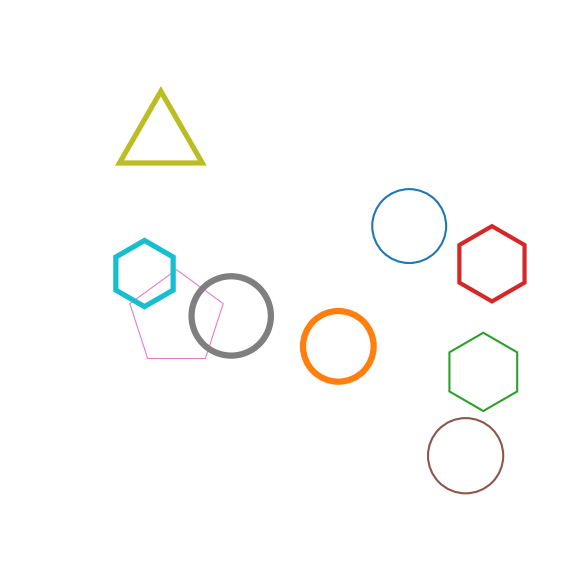[{"shape": "circle", "thickness": 1, "radius": 0.32, "center": [0.709, 0.608]}, {"shape": "circle", "thickness": 3, "radius": 0.31, "center": [0.586, 0.399]}, {"shape": "hexagon", "thickness": 1, "radius": 0.34, "center": [0.837, 0.355]}, {"shape": "hexagon", "thickness": 2, "radius": 0.33, "center": [0.852, 0.542]}, {"shape": "circle", "thickness": 1, "radius": 0.33, "center": [0.806, 0.21]}, {"shape": "pentagon", "thickness": 0.5, "radius": 0.43, "center": [0.306, 0.447]}, {"shape": "circle", "thickness": 3, "radius": 0.34, "center": [0.4, 0.452]}, {"shape": "triangle", "thickness": 2.5, "radius": 0.41, "center": [0.279, 0.758]}, {"shape": "hexagon", "thickness": 2.5, "radius": 0.29, "center": [0.25, 0.525]}]